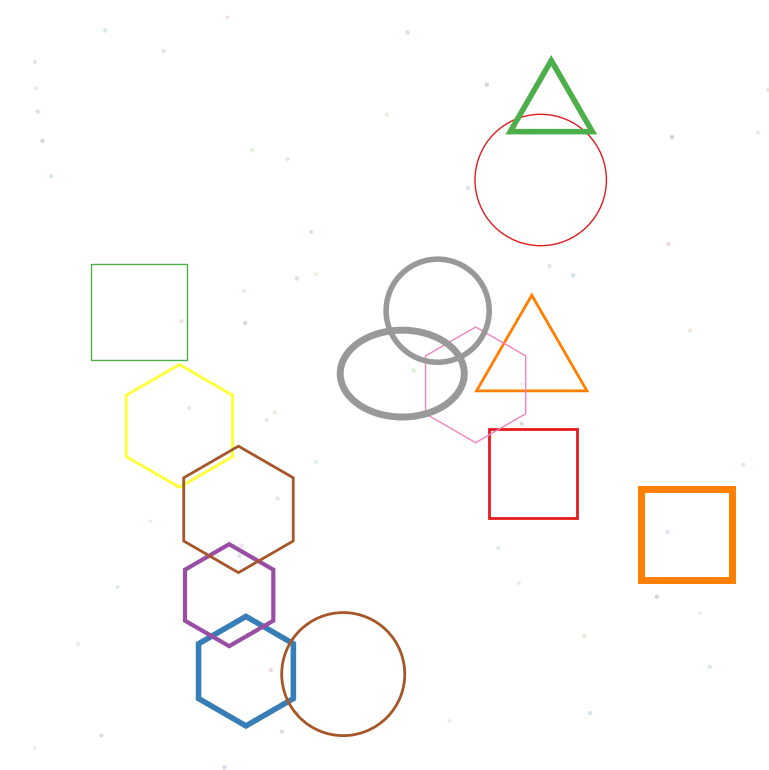[{"shape": "circle", "thickness": 0.5, "radius": 0.43, "center": [0.702, 0.766]}, {"shape": "square", "thickness": 1, "radius": 0.29, "center": [0.692, 0.385]}, {"shape": "hexagon", "thickness": 2, "radius": 0.36, "center": [0.319, 0.128]}, {"shape": "square", "thickness": 0.5, "radius": 0.31, "center": [0.18, 0.595]}, {"shape": "triangle", "thickness": 2, "radius": 0.31, "center": [0.716, 0.86]}, {"shape": "hexagon", "thickness": 1.5, "radius": 0.33, "center": [0.298, 0.227]}, {"shape": "square", "thickness": 2.5, "radius": 0.29, "center": [0.892, 0.306]}, {"shape": "triangle", "thickness": 1, "radius": 0.41, "center": [0.691, 0.534]}, {"shape": "hexagon", "thickness": 1, "radius": 0.4, "center": [0.233, 0.447]}, {"shape": "circle", "thickness": 1, "radius": 0.4, "center": [0.446, 0.125]}, {"shape": "hexagon", "thickness": 1, "radius": 0.41, "center": [0.31, 0.338]}, {"shape": "hexagon", "thickness": 0.5, "radius": 0.38, "center": [0.618, 0.5]}, {"shape": "circle", "thickness": 2, "radius": 0.33, "center": [0.568, 0.596]}, {"shape": "oval", "thickness": 2.5, "radius": 0.4, "center": [0.522, 0.515]}]